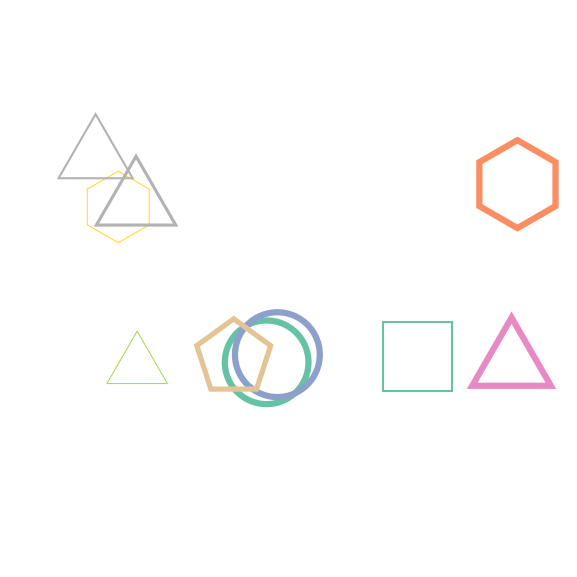[{"shape": "square", "thickness": 1, "radius": 0.3, "center": [0.724, 0.382]}, {"shape": "circle", "thickness": 3, "radius": 0.36, "center": [0.462, 0.372]}, {"shape": "hexagon", "thickness": 3, "radius": 0.38, "center": [0.896, 0.68]}, {"shape": "circle", "thickness": 3, "radius": 0.37, "center": [0.48, 0.385]}, {"shape": "triangle", "thickness": 3, "radius": 0.39, "center": [0.886, 0.37]}, {"shape": "triangle", "thickness": 0.5, "radius": 0.3, "center": [0.238, 0.365]}, {"shape": "hexagon", "thickness": 0.5, "radius": 0.31, "center": [0.205, 0.641]}, {"shape": "pentagon", "thickness": 2.5, "radius": 0.34, "center": [0.405, 0.38]}, {"shape": "triangle", "thickness": 1.5, "radius": 0.4, "center": [0.236, 0.649]}, {"shape": "triangle", "thickness": 1, "radius": 0.37, "center": [0.166, 0.728]}]